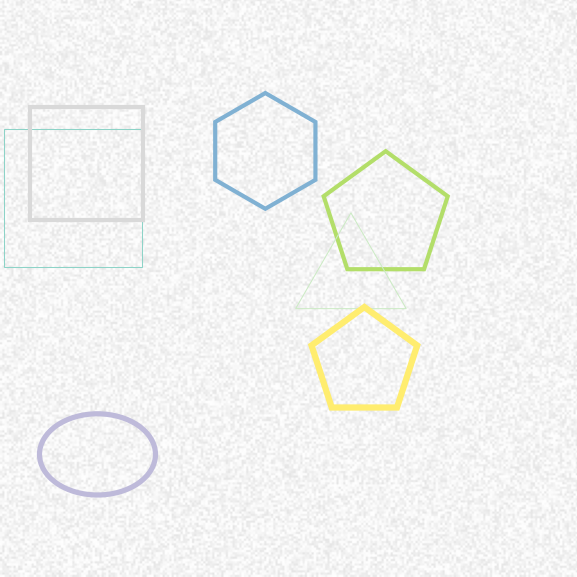[{"shape": "square", "thickness": 0.5, "radius": 0.6, "center": [0.127, 0.656]}, {"shape": "oval", "thickness": 2.5, "radius": 0.5, "center": [0.169, 0.212]}, {"shape": "hexagon", "thickness": 2, "radius": 0.5, "center": [0.459, 0.738]}, {"shape": "pentagon", "thickness": 2, "radius": 0.56, "center": [0.668, 0.624]}, {"shape": "square", "thickness": 2, "radius": 0.49, "center": [0.15, 0.715]}, {"shape": "triangle", "thickness": 0.5, "radius": 0.55, "center": [0.608, 0.52]}, {"shape": "pentagon", "thickness": 3, "radius": 0.48, "center": [0.631, 0.371]}]